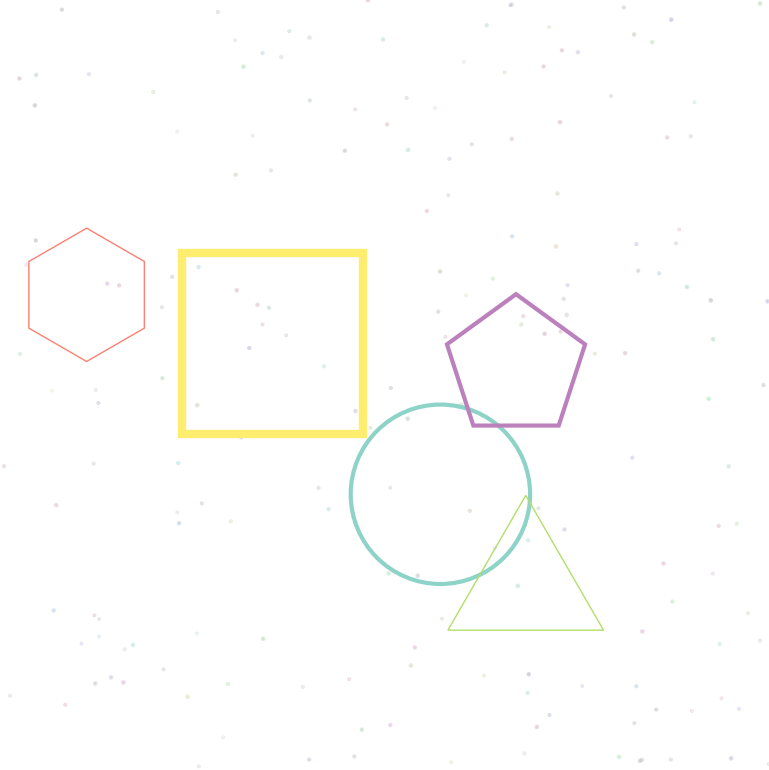[{"shape": "circle", "thickness": 1.5, "radius": 0.58, "center": [0.572, 0.358]}, {"shape": "hexagon", "thickness": 0.5, "radius": 0.43, "center": [0.112, 0.617]}, {"shape": "triangle", "thickness": 0.5, "radius": 0.58, "center": [0.683, 0.24]}, {"shape": "pentagon", "thickness": 1.5, "radius": 0.47, "center": [0.67, 0.524]}, {"shape": "square", "thickness": 3, "radius": 0.59, "center": [0.353, 0.554]}]